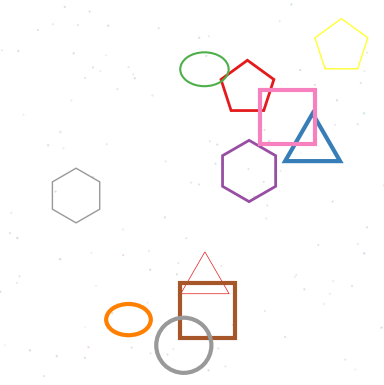[{"shape": "pentagon", "thickness": 2, "radius": 0.36, "center": [0.643, 0.771]}, {"shape": "triangle", "thickness": 0.5, "radius": 0.36, "center": [0.532, 0.273]}, {"shape": "triangle", "thickness": 3, "radius": 0.41, "center": [0.812, 0.623]}, {"shape": "oval", "thickness": 1.5, "radius": 0.31, "center": [0.531, 0.82]}, {"shape": "hexagon", "thickness": 2, "radius": 0.4, "center": [0.647, 0.556]}, {"shape": "oval", "thickness": 3, "radius": 0.29, "center": [0.334, 0.17]}, {"shape": "pentagon", "thickness": 1, "radius": 0.36, "center": [0.887, 0.88]}, {"shape": "square", "thickness": 3, "radius": 0.36, "center": [0.539, 0.194]}, {"shape": "square", "thickness": 3, "radius": 0.36, "center": [0.747, 0.696]}, {"shape": "hexagon", "thickness": 1, "radius": 0.35, "center": [0.198, 0.492]}, {"shape": "circle", "thickness": 3, "radius": 0.36, "center": [0.477, 0.103]}]